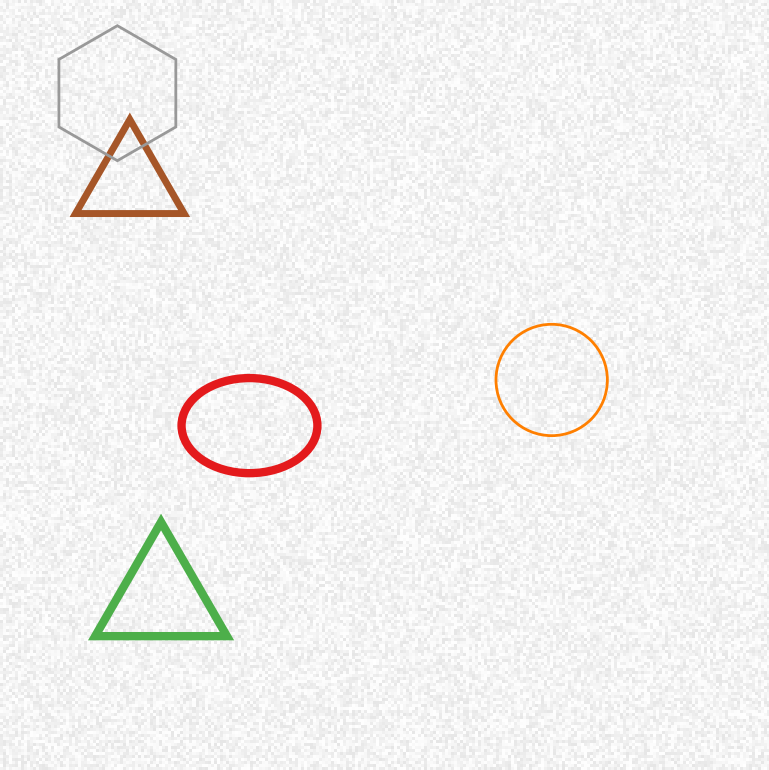[{"shape": "oval", "thickness": 3, "radius": 0.44, "center": [0.324, 0.447]}, {"shape": "triangle", "thickness": 3, "radius": 0.49, "center": [0.209, 0.223]}, {"shape": "circle", "thickness": 1, "radius": 0.36, "center": [0.716, 0.507]}, {"shape": "triangle", "thickness": 2.5, "radius": 0.41, "center": [0.169, 0.763]}, {"shape": "hexagon", "thickness": 1, "radius": 0.44, "center": [0.152, 0.879]}]